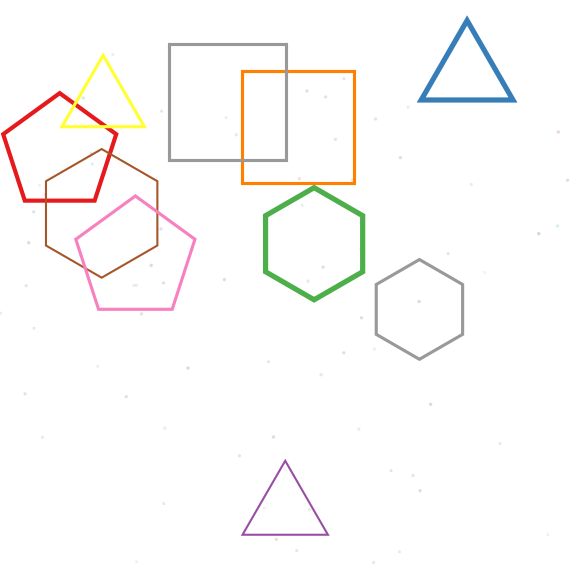[{"shape": "pentagon", "thickness": 2, "radius": 0.51, "center": [0.103, 0.735]}, {"shape": "triangle", "thickness": 2.5, "radius": 0.46, "center": [0.809, 0.872]}, {"shape": "hexagon", "thickness": 2.5, "radius": 0.49, "center": [0.544, 0.577]}, {"shape": "triangle", "thickness": 1, "radius": 0.43, "center": [0.494, 0.116]}, {"shape": "square", "thickness": 1.5, "radius": 0.48, "center": [0.515, 0.779]}, {"shape": "triangle", "thickness": 1.5, "radius": 0.41, "center": [0.179, 0.821]}, {"shape": "hexagon", "thickness": 1, "radius": 0.56, "center": [0.176, 0.63]}, {"shape": "pentagon", "thickness": 1.5, "radius": 0.54, "center": [0.234, 0.551]}, {"shape": "square", "thickness": 1.5, "radius": 0.51, "center": [0.394, 0.822]}, {"shape": "hexagon", "thickness": 1.5, "radius": 0.43, "center": [0.726, 0.463]}]